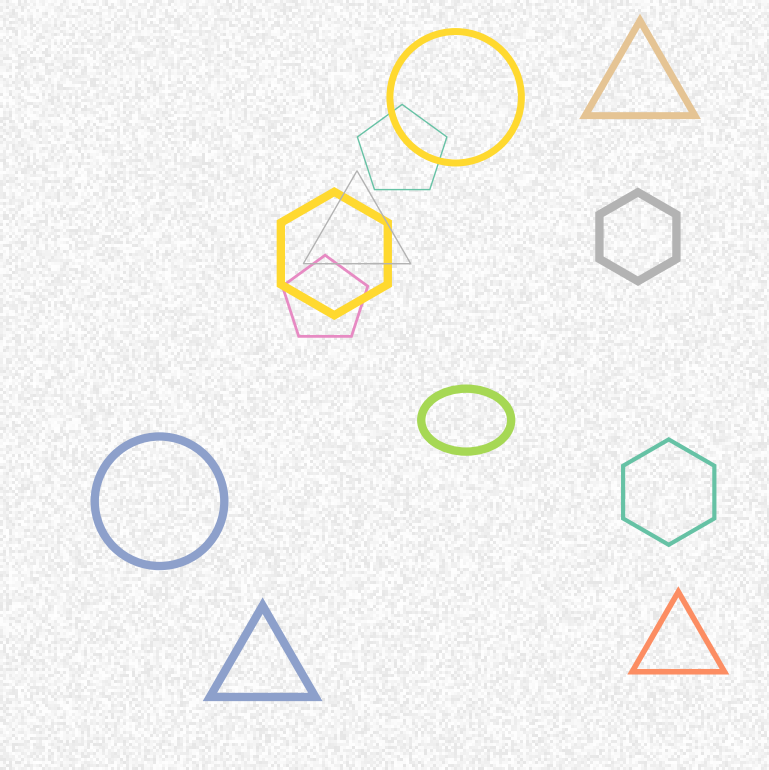[{"shape": "pentagon", "thickness": 0.5, "radius": 0.31, "center": [0.522, 0.803]}, {"shape": "hexagon", "thickness": 1.5, "radius": 0.34, "center": [0.868, 0.361]}, {"shape": "triangle", "thickness": 2, "radius": 0.35, "center": [0.881, 0.162]}, {"shape": "triangle", "thickness": 3, "radius": 0.4, "center": [0.341, 0.134]}, {"shape": "circle", "thickness": 3, "radius": 0.42, "center": [0.207, 0.349]}, {"shape": "pentagon", "thickness": 1, "radius": 0.29, "center": [0.422, 0.61]}, {"shape": "oval", "thickness": 3, "radius": 0.29, "center": [0.605, 0.454]}, {"shape": "circle", "thickness": 2.5, "radius": 0.43, "center": [0.592, 0.874]}, {"shape": "hexagon", "thickness": 3, "radius": 0.4, "center": [0.434, 0.671]}, {"shape": "triangle", "thickness": 2.5, "radius": 0.41, "center": [0.831, 0.891]}, {"shape": "triangle", "thickness": 0.5, "radius": 0.4, "center": [0.464, 0.698]}, {"shape": "hexagon", "thickness": 3, "radius": 0.29, "center": [0.828, 0.693]}]